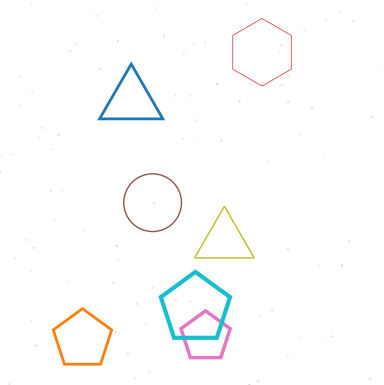[{"shape": "triangle", "thickness": 2, "radius": 0.47, "center": [0.341, 0.739]}, {"shape": "pentagon", "thickness": 2, "radius": 0.4, "center": [0.214, 0.119]}, {"shape": "hexagon", "thickness": 0.5, "radius": 0.44, "center": [0.681, 0.864]}, {"shape": "circle", "thickness": 1, "radius": 0.38, "center": [0.396, 0.474]}, {"shape": "pentagon", "thickness": 2.5, "radius": 0.34, "center": [0.534, 0.125]}, {"shape": "triangle", "thickness": 1, "radius": 0.45, "center": [0.583, 0.375]}, {"shape": "pentagon", "thickness": 3, "radius": 0.47, "center": [0.508, 0.199]}]